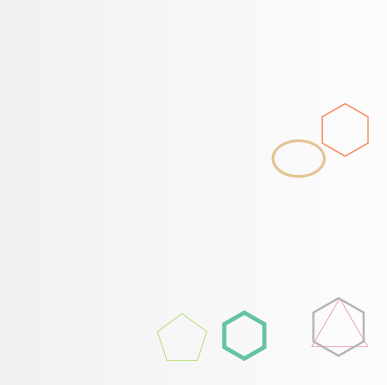[{"shape": "hexagon", "thickness": 3, "radius": 0.3, "center": [0.63, 0.128]}, {"shape": "hexagon", "thickness": 1, "radius": 0.34, "center": [0.891, 0.662]}, {"shape": "triangle", "thickness": 0.5, "radius": 0.42, "center": [0.877, 0.141]}, {"shape": "pentagon", "thickness": 0.5, "radius": 0.34, "center": [0.47, 0.118]}, {"shape": "oval", "thickness": 2, "radius": 0.33, "center": [0.771, 0.588]}, {"shape": "hexagon", "thickness": 1.5, "radius": 0.37, "center": [0.874, 0.151]}]